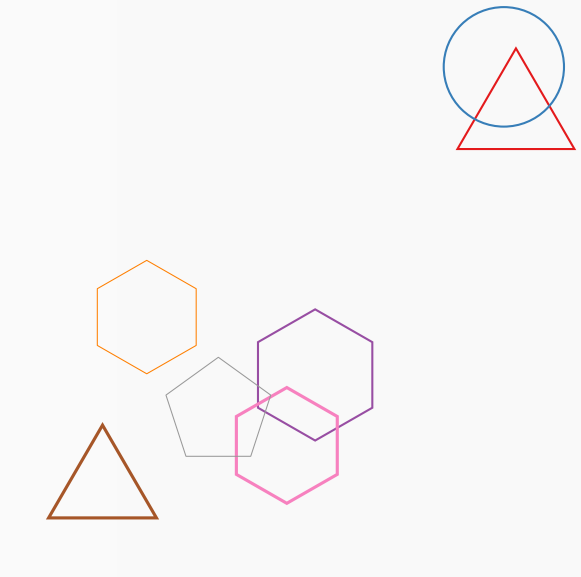[{"shape": "triangle", "thickness": 1, "radius": 0.58, "center": [0.888, 0.799]}, {"shape": "circle", "thickness": 1, "radius": 0.52, "center": [0.867, 0.883]}, {"shape": "hexagon", "thickness": 1, "radius": 0.57, "center": [0.542, 0.35]}, {"shape": "hexagon", "thickness": 0.5, "radius": 0.49, "center": [0.252, 0.45]}, {"shape": "triangle", "thickness": 1.5, "radius": 0.54, "center": [0.176, 0.156]}, {"shape": "hexagon", "thickness": 1.5, "radius": 0.5, "center": [0.493, 0.228]}, {"shape": "pentagon", "thickness": 0.5, "radius": 0.47, "center": [0.376, 0.286]}]